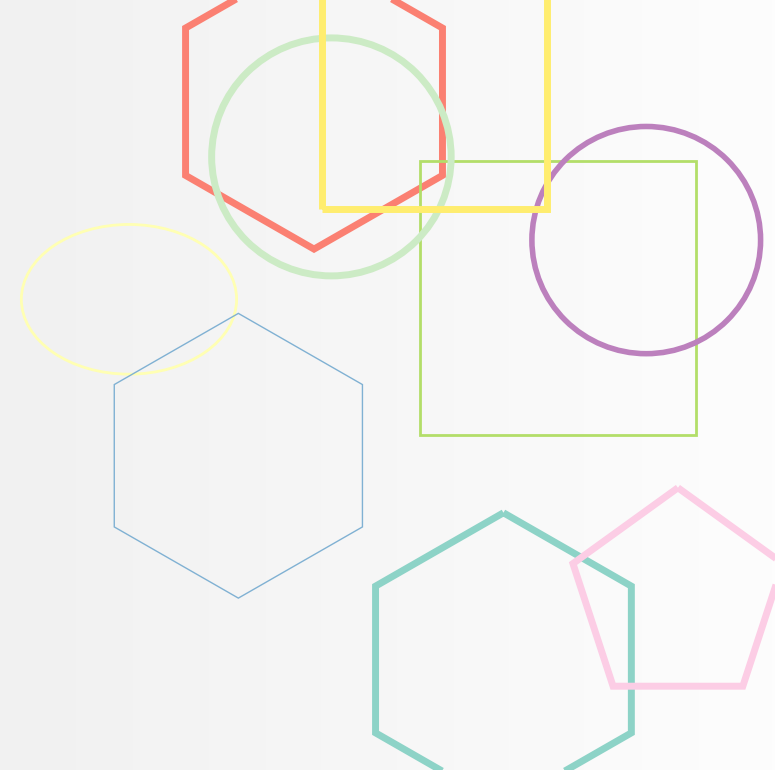[{"shape": "hexagon", "thickness": 2.5, "radius": 0.95, "center": [0.65, 0.144]}, {"shape": "oval", "thickness": 1, "radius": 0.69, "center": [0.166, 0.611]}, {"shape": "hexagon", "thickness": 2.5, "radius": 0.96, "center": [0.405, 0.868]}, {"shape": "hexagon", "thickness": 0.5, "radius": 0.92, "center": [0.308, 0.408]}, {"shape": "square", "thickness": 1, "radius": 0.89, "center": [0.72, 0.613]}, {"shape": "pentagon", "thickness": 2.5, "radius": 0.71, "center": [0.875, 0.224]}, {"shape": "circle", "thickness": 2, "radius": 0.74, "center": [0.834, 0.688]}, {"shape": "circle", "thickness": 2.5, "radius": 0.77, "center": [0.428, 0.796]}, {"shape": "square", "thickness": 2.5, "radius": 0.72, "center": [0.561, 0.873]}]